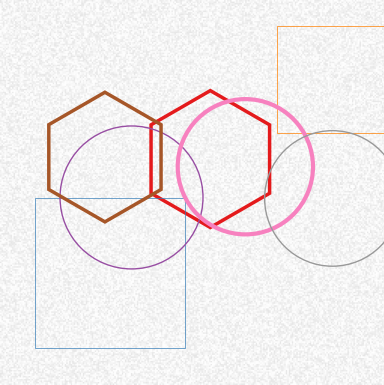[{"shape": "hexagon", "thickness": 2.5, "radius": 0.89, "center": [0.546, 0.587]}, {"shape": "square", "thickness": 0.5, "radius": 0.97, "center": [0.285, 0.291]}, {"shape": "circle", "thickness": 1, "radius": 0.93, "center": [0.342, 0.487]}, {"shape": "square", "thickness": 0.5, "radius": 0.7, "center": [0.86, 0.793]}, {"shape": "hexagon", "thickness": 2.5, "radius": 0.84, "center": [0.273, 0.592]}, {"shape": "circle", "thickness": 3, "radius": 0.88, "center": [0.637, 0.567]}, {"shape": "circle", "thickness": 1, "radius": 0.88, "center": [0.863, 0.485]}]